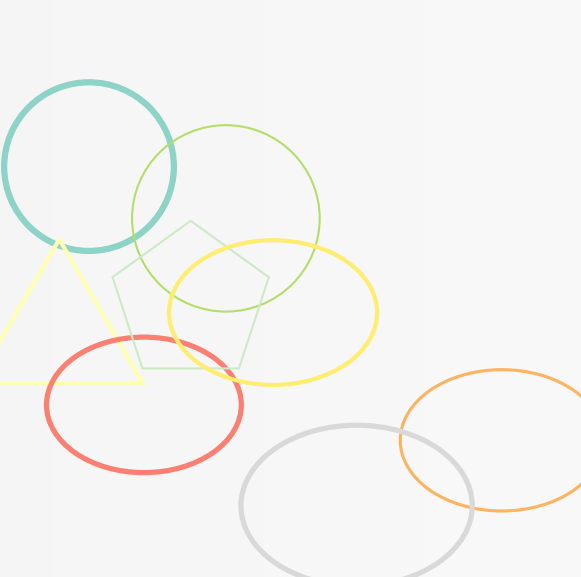[{"shape": "circle", "thickness": 3, "radius": 0.73, "center": [0.153, 0.711]}, {"shape": "triangle", "thickness": 2, "radius": 0.83, "center": [0.102, 0.419]}, {"shape": "oval", "thickness": 2.5, "radius": 0.84, "center": [0.248, 0.298]}, {"shape": "oval", "thickness": 1.5, "radius": 0.87, "center": [0.863, 0.237]}, {"shape": "circle", "thickness": 1, "radius": 0.81, "center": [0.389, 0.621]}, {"shape": "oval", "thickness": 2.5, "radius": 0.99, "center": [0.613, 0.124]}, {"shape": "pentagon", "thickness": 1, "radius": 0.71, "center": [0.328, 0.475]}, {"shape": "oval", "thickness": 2, "radius": 0.89, "center": [0.47, 0.458]}]